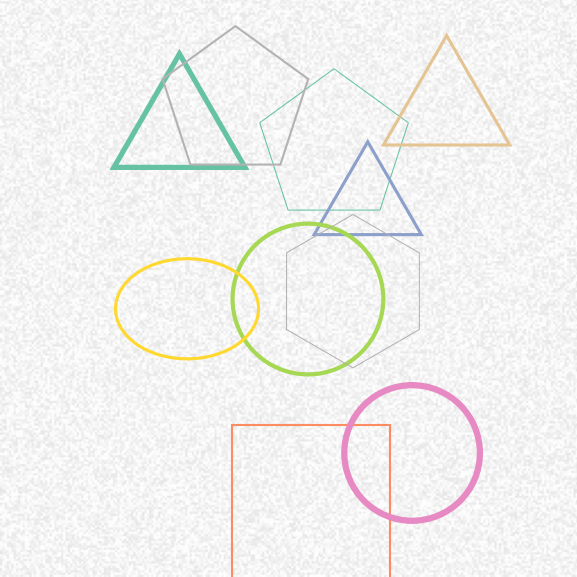[{"shape": "pentagon", "thickness": 0.5, "radius": 0.68, "center": [0.578, 0.745]}, {"shape": "triangle", "thickness": 2.5, "radius": 0.66, "center": [0.311, 0.775]}, {"shape": "square", "thickness": 1, "radius": 0.68, "center": [0.539, 0.126]}, {"shape": "triangle", "thickness": 1.5, "radius": 0.54, "center": [0.637, 0.646]}, {"shape": "circle", "thickness": 3, "radius": 0.59, "center": [0.714, 0.215]}, {"shape": "circle", "thickness": 2, "radius": 0.65, "center": [0.533, 0.481]}, {"shape": "oval", "thickness": 1.5, "radius": 0.62, "center": [0.324, 0.464]}, {"shape": "triangle", "thickness": 1.5, "radius": 0.63, "center": [0.773, 0.811]}, {"shape": "pentagon", "thickness": 1, "radius": 0.66, "center": [0.408, 0.821]}, {"shape": "hexagon", "thickness": 0.5, "radius": 0.66, "center": [0.611, 0.495]}]